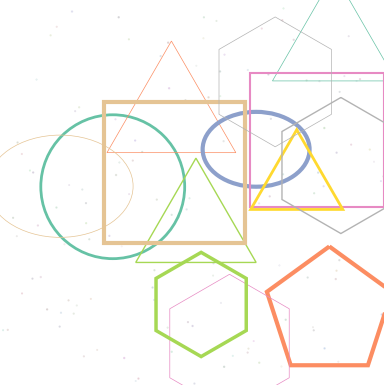[{"shape": "circle", "thickness": 2, "radius": 0.93, "center": [0.293, 0.515]}, {"shape": "triangle", "thickness": 0.5, "radius": 0.93, "center": [0.868, 0.883]}, {"shape": "pentagon", "thickness": 3, "radius": 0.85, "center": [0.855, 0.189]}, {"shape": "triangle", "thickness": 0.5, "radius": 0.97, "center": [0.445, 0.7]}, {"shape": "oval", "thickness": 3, "radius": 0.69, "center": [0.665, 0.612]}, {"shape": "hexagon", "thickness": 0.5, "radius": 0.9, "center": [0.596, 0.108]}, {"shape": "square", "thickness": 1.5, "radius": 0.87, "center": [0.824, 0.636]}, {"shape": "triangle", "thickness": 1, "radius": 0.9, "center": [0.509, 0.409]}, {"shape": "hexagon", "thickness": 2.5, "radius": 0.68, "center": [0.522, 0.209]}, {"shape": "triangle", "thickness": 2, "radius": 0.69, "center": [0.771, 0.525]}, {"shape": "oval", "thickness": 0.5, "radius": 0.95, "center": [0.156, 0.516]}, {"shape": "square", "thickness": 3, "radius": 0.91, "center": [0.454, 0.553]}, {"shape": "hexagon", "thickness": 1, "radius": 0.88, "center": [0.885, 0.57]}, {"shape": "hexagon", "thickness": 0.5, "radius": 0.84, "center": [0.715, 0.787]}]